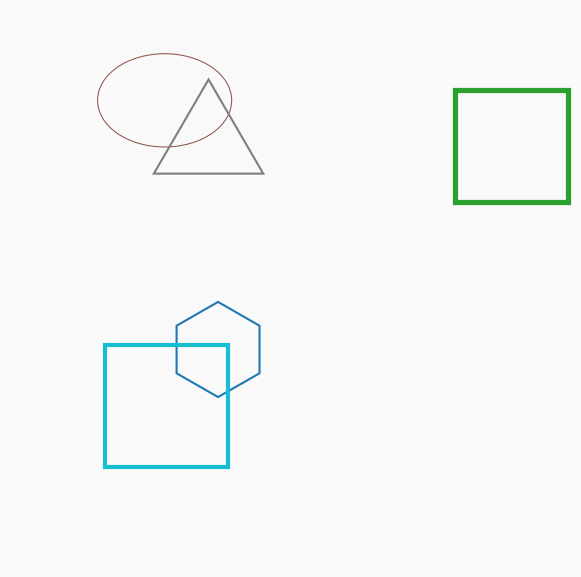[{"shape": "hexagon", "thickness": 1, "radius": 0.41, "center": [0.375, 0.394]}, {"shape": "square", "thickness": 2.5, "radius": 0.48, "center": [0.88, 0.746]}, {"shape": "oval", "thickness": 0.5, "radius": 0.58, "center": [0.283, 0.825]}, {"shape": "triangle", "thickness": 1, "radius": 0.54, "center": [0.359, 0.753]}, {"shape": "square", "thickness": 2, "radius": 0.53, "center": [0.287, 0.296]}]